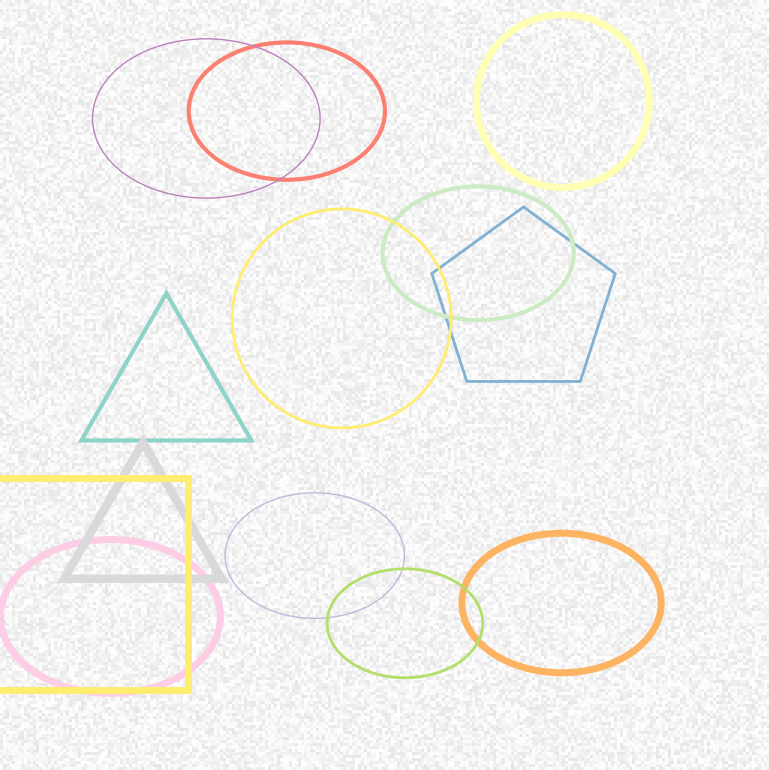[{"shape": "triangle", "thickness": 1.5, "radius": 0.64, "center": [0.216, 0.492]}, {"shape": "circle", "thickness": 2.5, "radius": 0.56, "center": [0.731, 0.869]}, {"shape": "oval", "thickness": 0.5, "radius": 0.58, "center": [0.409, 0.278]}, {"shape": "oval", "thickness": 1.5, "radius": 0.64, "center": [0.372, 0.856]}, {"shape": "pentagon", "thickness": 1, "radius": 0.63, "center": [0.68, 0.606]}, {"shape": "oval", "thickness": 2.5, "radius": 0.65, "center": [0.729, 0.217]}, {"shape": "oval", "thickness": 1, "radius": 0.51, "center": [0.526, 0.191]}, {"shape": "oval", "thickness": 2.5, "radius": 0.71, "center": [0.143, 0.199]}, {"shape": "triangle", "thickness": 3, "radius": 0.59, "center": [0.186, 0.307]}, {"shape": "oval", "thickness": 0.5, "radius": 0.74, "center": [0.268, 0.846]}, {"shape": "oval", "thickness": 1.5, "radius": 0.62, "center": [0.621, 0.671]}, {"shape": "circle", "thickness": 1, "radius": 0.71, "center": [0.444, 0.586]}, {"shape": "square", "thickness": 2.5, "radius": 0.69, "center": [0.106, 0.241]}]